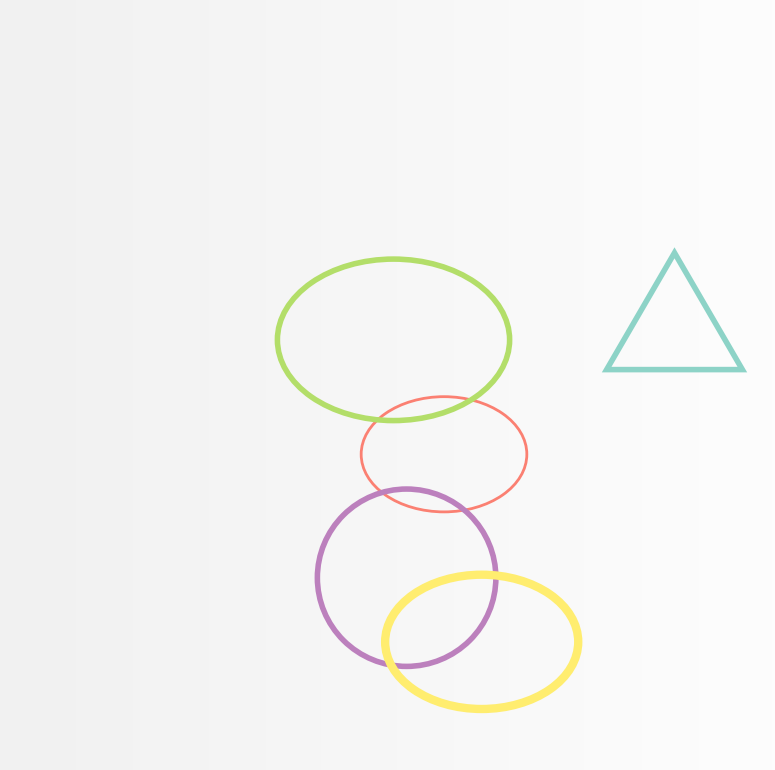[{"shape": "triangle", "thickness": 2, "radius": 0.51, "center": [0.87, 0.571]}, {"shape": "oval", "thickness": 1, "radius": 0.53, "center": [0.573, 0.41]}, {"shape": "oval", "thickness": 2, "radius": 0.75, "center": [0.508, 0.559]}, {"shape": "circle", "thickness": 2, "radius": 0.58, "center": [0.525, 0.25]}, {"shape": "oval", "thickness": 3, "radius": 0.62, "center": [0.622, 0.166]}]